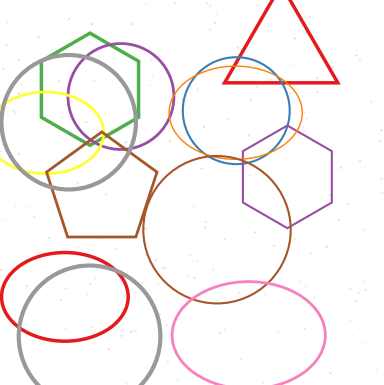[{"shape": "triangle", "thickness": 2.5, "radius": 0.85, "center": [0.73, 0.87]}, {"shape": "oval", "thickness": 2.5, "radius": 0.82, "center": [0.169, 0.229]}, {"shape": "circle", "thickness": 1.5, "radius": 0.69, "center": [0.614, 0.713]}, {"shape": "hexagon", "thickness": 2.5, "radius": 0.73, "center": [0.234, 0.768]}, {"shape": "hexagon", "thickness": 1.5, "radius": 0.67, "center": [0.746, 0.541]}, {"shape": "circle", "thickness": 2, "radius": 0.69, "center": [0.314, 0.749]}, {"shape": "oval", "thickness": 1, "radius": 0.86, "center": [0.612, 0.707]}, {"shape": "oval", "thickness": 2, "radius": 0.76, "center": [0.118, 0.655]}, {"shape": "pentagon", "thickness": 2, "radius": 0.75, "center": [0.264, 0.506]}, {"shape": "circle", "thickness": 1.5, "radius": 0.96, "center": [0.564, 0.403]}, {"shape": "oval", "thickness": 2, "radius": 1.0, "center": [0.646, 0.129]}, {"shape": "circle", "thickness": 3, "radius": 0.87, "center": [0.178, 0.682]}, {"shape": "circle", "thickness": 3, "radius": 0.92, "center": [0.233, 0.126]}]